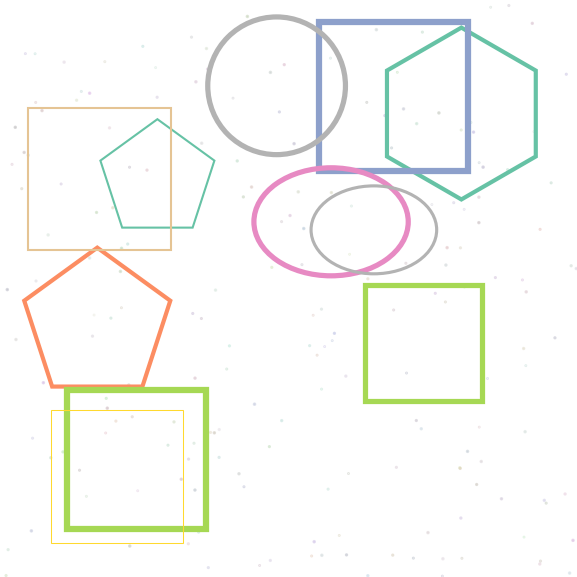[{"shape": "pentagon", "thickness": 1, "radius": 0.52, "center": [0.273, 0.689]}, {"shape": "hexagon", "thickness": 2, "radius": 0.74, "center": [0.799, 0.803]}, {"shape": "pentagon", "thickness": 2, "radius": 0.66, "center": [0.168, 0.437]}, {"shape": "square", "thickness": 3, "radius": 0.65, "center": [0.682, 0.832]}, {"shape": "oval", "thickness": 2.5, "radius": 0.67, "center": [0.573, 0.615]}, {"shape": "square", "thickness": 3, "radius": 0.6, "center": [0.236, 0.203]}, {"shape": "square", "thickness": 2.5, "radius": 0.5, "center": [0.733, 0.405]}, {"shape": "square", "thickness": 0.5, "radius": 0.57, "center": [0.203, 0.174]}, {"shape": "square", "thickness": 1, "radius": 0.62, "center": [0.172, 0.689]}, {"shape": "circle", "thickness": 2.5, "radius": 0.6, "center": [0.479, 0.851]}, {"shape": "oval", "thickness": 1.5, "radius": 0.54, "center": [0.647, 0.601]}]